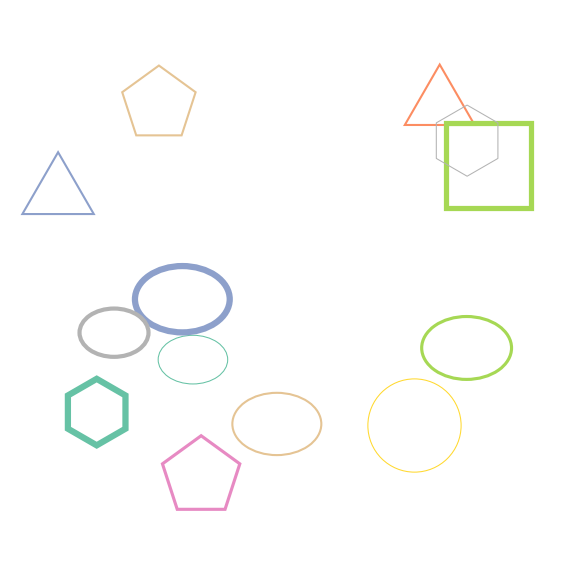[{"shape": "oval", "thickness": 0.5, "radius": 0.3, "center": [0.334, 0.376]}, {"shape": "hexagon", "thickness": 3, "radius": 0.29, "center": [0.167, 0.286]}, {"shape": "triangle", "thickness": 1, "radius": 0.35, "center": [0.761, 0.818]}, {"shape": "oval", "thickness": 3, "radius": 0.41, "center": [0.316, 0.481]}, {"shape": "triangle", "thickness": 1, "radius": 0.36, "center": [0.101, 0.664]}, {"shape": "pentagon", "thickness": 1.5, "radius": 0.35, "center": [0.348, 0.174]}, {"shape": "square", "thickness": 2.5, "radius": 0.37, "center": [0.845, 0.712]}, {"shape": "oval", "thickness": 1.5, "radius": 0.39, "center": [0.808, 0.397]}, {"shape": "circle", "thickness": 0.5, "radius": 0.4, "center": [0.718, 0.262]}, {"shape": "pentagon", "thickness": 1, "radius": 0.33, "center": [0.275, 0.819]}, {"shape": "oval", "thickness": 1, "radius": 0.39, "center": [0.479, 0.265]}, {"shape": "oval", "thickness": 2, "radius": 0.3, "center": [0.197, 0.423]}, {"shape": "hexagon", "thickness": 0.5, "radius": 0.31, "center": [0.809, 0.756]}]